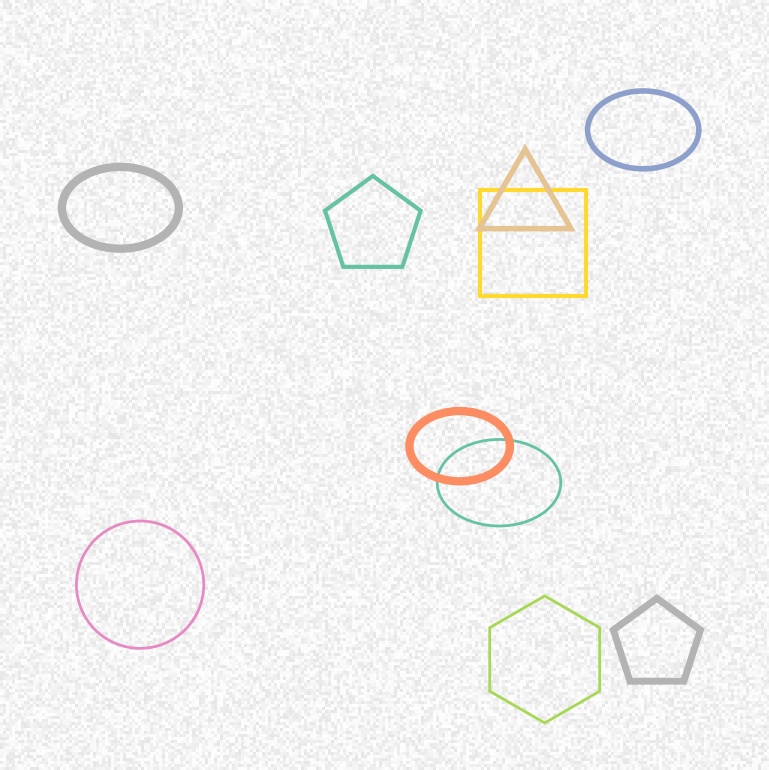[{"shape": "oval", "thickness": 1, "radius": 0.4, "center": [0.648, 0.373]}, {"shape": "pentagon", "thickness": 1.5, "radius": 0.33, "center": [0.484, 0.706]}, {"shape": "oval", "thickness": 3, "radius": 0.33, "center": [0.597, 0.421]}, {"shape": "oval", "thickness": 2, "radius": 0.36, "center": [0.835, 0.831]}, {"shape": "circle", "thickness": 1, "radius": 0.41, "center": [0.182, 0.241]}, {"shape": "hexagon", "thickness": 1, "radius": 0.41, "center": [0.707, 0.144]}, {"shape": "square", "thickness": 1.5, "radius": 0.34, "center": [0.693, 0.684]}, {"shape": "triangle", "thickness": 2, "radius": 0.34, "center": [0.682, 0.737]}, {"shape": "oval", "thickness": 3, "radius": 0.38, "center": [0.156, 0.73]}, {"shape": "pentagon", "thickness": 2.5, "radius": 0.3, "center": [0.853, 0.163]}]